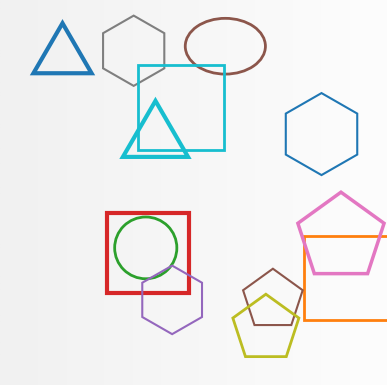[{"shape": "triangle", "thickness": 3, "radius": 0.43, "center": [0.161, 0.853]}, {"shape": "hexagon", "thickness": 1.5, "radius": 0.53, "center": [0.83, 0.652]}, {"shape": "square", "thickness": 2, "radius": 0.54, "center": [0.892, 0.278]}, {"shape": "circle", "thickness": 2, "radius": 0.4, "center": [0.376, 0.356]}, {"shape": "square", "thickness": 3, "radius": 0.53, "center": [0.382, 0.343]}, {"shape": "hexagon", "thickness": 1.5, "radius": 0.45, "center": [0.444, 0.221]}, {"shape": "pentagon", "thickness": 1.5, "radius": 0.4, "center": [0.704, 0.221]}, {"shape": "oval", "thickness": 2, "radius": 0.52, "center": [0.582, 0.88]}, {"shape": "pentagon", "thickness": 2.5, "radius": 0.58, "center": [0.88, 0.384]}, {"shape": "hexagon", "thickness": 1.5, "radius": 0.46, "center": [0.345, 0.868]}, {"shape": "pentagon", "thickness": 2, "radius": 0.45, "center": [0.686, 0.146]}, {"shape": "triangle", "thickness": 3, "radius": 0.49, "center": [0.401, 0.641]}, {"shape": "square", "thickness": 2, "radius": 0.56, "center": [0.466, 0.721]}]